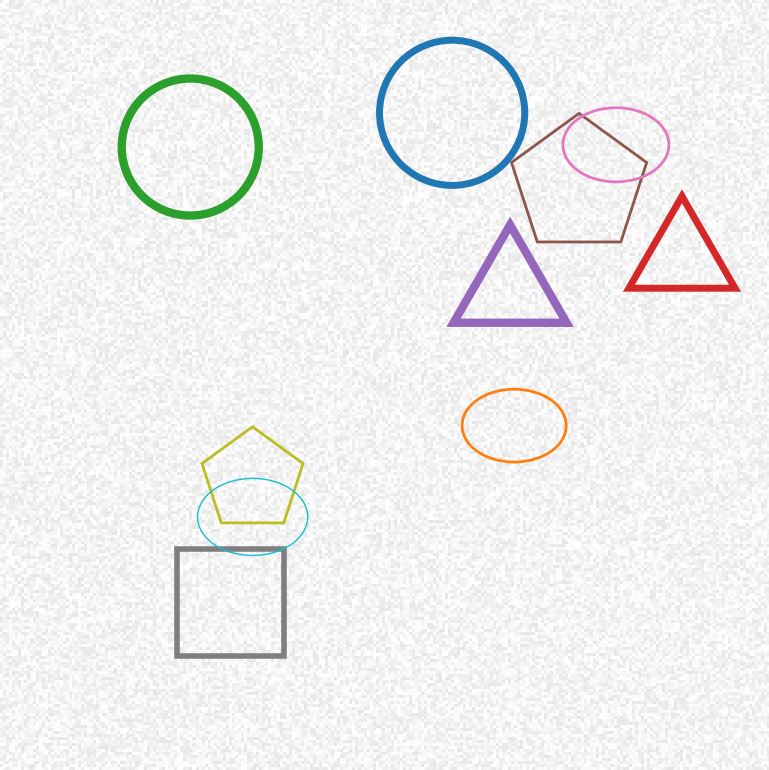[{"shape": "circle", "thickness": 2.5, "radius": 0.47, "center": [0.587, 0.854]}, {"shape": "oval", "thickness": 1, "radius": 0.34, "center": [0.668, 0.447]}, {"shape": "circle", "thickness": 3, "radius": 0.44, "center": [0.247, 0.809]}, {"shape": "triangle", "thickness": 2.5, "radius": 0.4, "center": [0.886, 0.665]}, {"shape": "triangle", "thickness": 3, "radius": 0.42, "center": [0.662, 0.623]}, {"shape": "pentagon", "thickness": 1, "radius": 0.46, "center": [0.752, 0.76]}, {"shape": "oval", "thickness": 1, "radius": 0.34, "center": [0.8, 0.812]}, {"shape": "square", "thickness": 2, "radius": 0.35, "center": [0.299, 0.217]}, {"shape": "pentagon", "thickness": 1, "radius": 0.34, "center": [0.328, 0.377]}, {"shape": "oval", "thickness": 0.5, "radius": 0.36, "center": [0.328, 0.329]}]